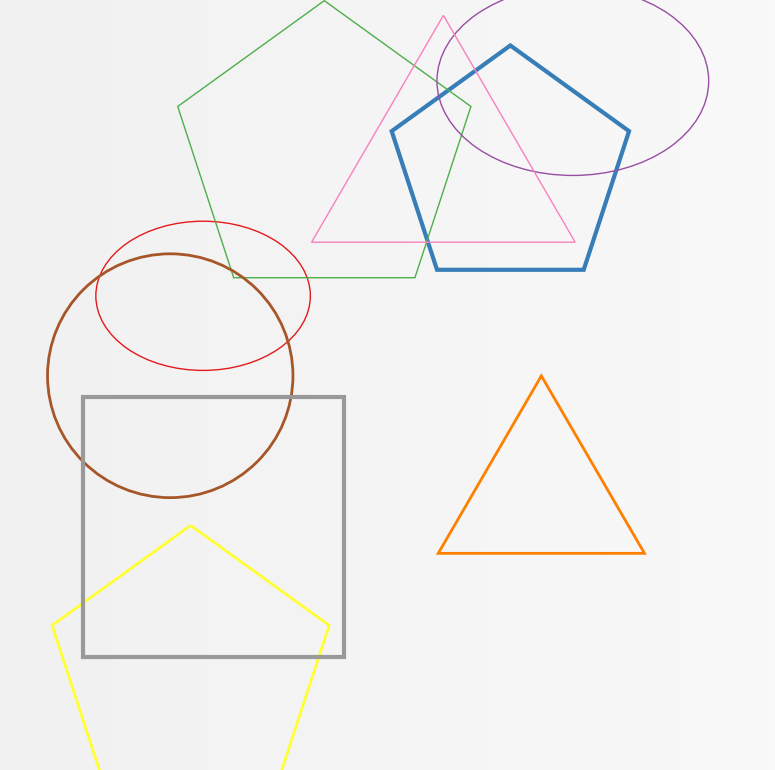[{"shape": "oval", "thickness": 0.5, "radius": 0.69, "center": [0.262, 0.616]}, {"shape": "pentagon", "thickness": 1.5, "radius": 0.81, "center": [0.659, 0.78]}, {"shape": "pentagon", "thickness": 0.5, "radius": 0.99, "center": [0.418, 0.8]}, {"shape": "oval", "thickness": 0.5, "radius": 0.88, "center": [0.739, 0.895]}, {"shape": "triangle", "thickness": 1, "radius": 0.77, "center": [0.699, 0.358]}, {"shape": "pentagon", "thickness": 1, "radius": 0.94, "center": [0.246, 0.13]}, {"shape": "circle", "thickness": 1, "radius": 0.79, "center": [0.22, 0.512]}, {"shape": "triangle", "thickness": 0.5, "radius": 0.98, "center": [0.572, 0.784]}, {"shape": "square", "thickness": 1.5, "radius": 0.84, "center": [0.275, 0.315]}]